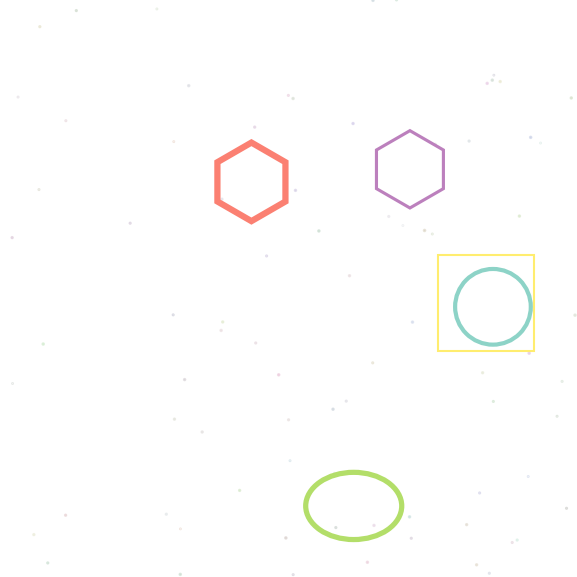[{"shape": "circle", "thickness": 2, "radius": 0.33, "center": [0.854, 0.468]}, {"shape": "hexagon", "thickness": 3, "radius": 0.34, "center": [0.435, 0.684]}, {"shape": "oval", "thickness": 2.5, "radius": 0.42, "center": [0.612, 0.123]}, {"shape": "hexagon", "thickness": 1.5, "radius": 0.33, "center": [0.71, 0.706]}, {"shape": "square", "thickness": 1, "radius": 0.42, "center": [0.842, 0.475]}]